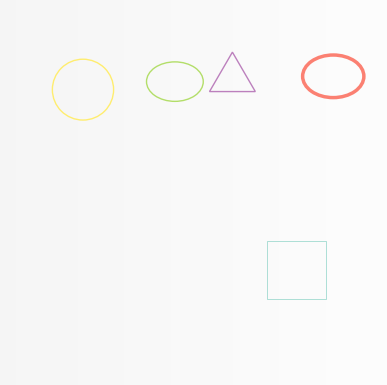[{"shape": "square", "thickness": 0.5, "radius": 0.38, "center": [0.765, 0.299]}, {"shape": "oval", "thickness": 2.5, "radius": 0.4, "center": [0.86, 0.802]}, {"shape": "oval", "thickness": 1, "radius": 0.37, "center": [0.451, 0.788]}, {"shape": "triangle", "thickness": 1, "radius": 0.34, "center": [0.6, 0.796]}, {"shape": "circle", "thickness": 1, "radius": 0.39, "center": [0.214, 0.767]}]